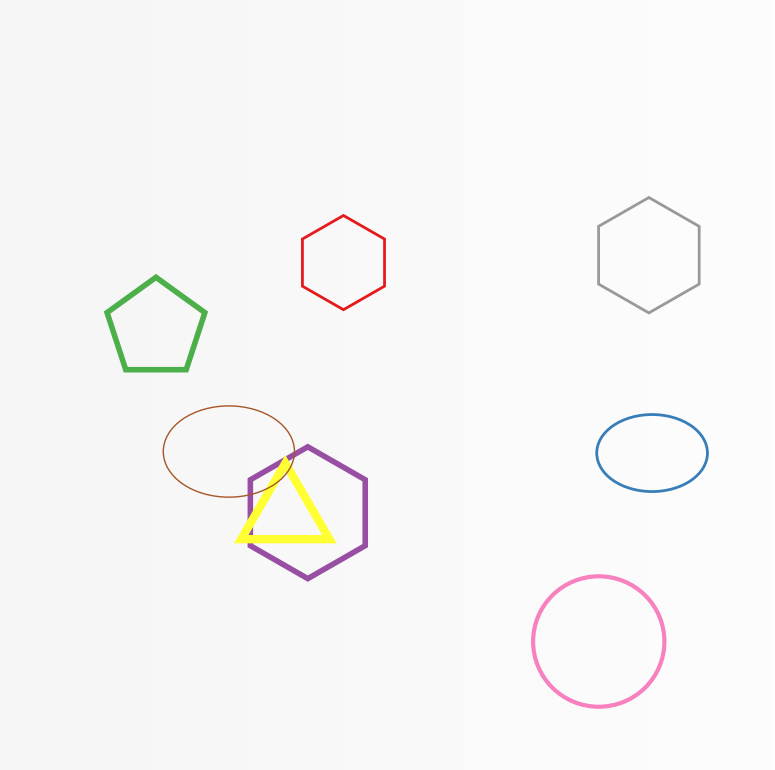[{"shape": "hexagon", "thickness": 1, "radius": 0.31, "center": [0.443, 0.659]}, {"shape": "oval", "thickness": 1, "radius": 0.36, "center": [0.841, 0.412]}, {"shape": "pentagon", "thickness": 2, "radius": 0.33, "center": [0.201, 0.574]}, {"shape": "hexagon", "thickness": 2, "radius": 0.43, "center": [0.397, 0.334]}, {"shape": "triangle", "thickness": 3, "radius": 0.33, "center": [0.368, 0.333]}, {"shape": "oval", "thickness": 0.5, "radius": 0.42, "center": [0.295, 0.414]}, {"shape": "circle", "thickness": 1.5, "radius": 0.42, "center": [0.773, 0.167]}, {"shape": "hexagon", "thickness": 1, "radius": 0.37, "center": [0.837, 0.669]}]